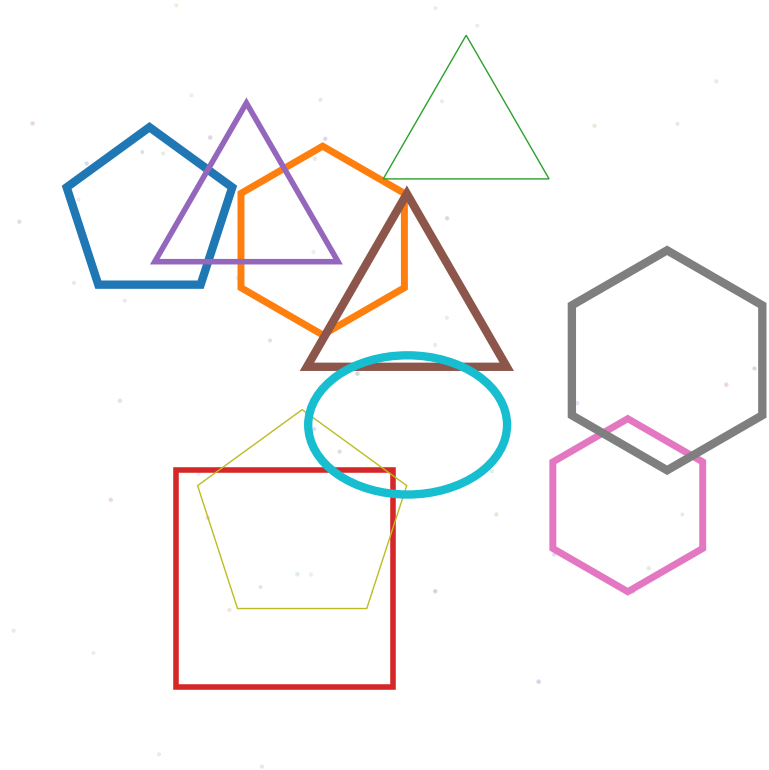[{"shape": "pentagon", "thickness": 3, "radius": 0.57, "center": [0.194, 0.722]}, {"shape": "hexagon", "thickness": 2.5, "radius": 0.61, "center": [0.419, 0.688]}, {"shape": "triangle", "thickness": 0.5, "radius": 0.62, "center": [0.605, 0.83]}, {"shape": "square", "thickness": 2, "radius": 0.7, "center": [0.369, 0.249]}, {"shape": "triangle", "thickness": 2, "radius": 0.69, "center": [0.32, 0.729]}, {"shape": "triangle", "thickness": 3, "radius": 0.75, "center": [0.528, 0.599]}, {"shape": "hexagon", "thickness": 2.5, "radius": 0.56, "center": [0.815, 0.344]}, {"shape": "hexagon", "thickness": 3, "radius": 0.71, "center": [0.866, 0.532]}, {"shape": "pentagon", "thickness": 0.5, "radius": 0.71, "center": [0.392, 0.325]}, {"shape": "oval", "thickness": 3, "radius": 0.65, "center": [0.529, 0.448]}]